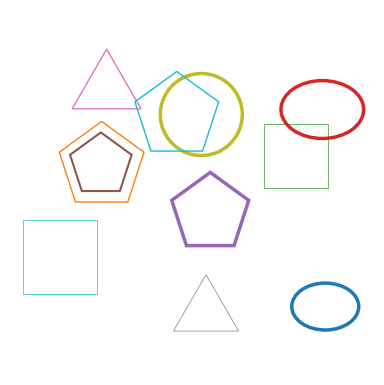[{"shape": "oval", "thickness": 2.5, "radius": 0.43, "center": [0.845, 0.204]}, {"shape": "pentagon", "thickness": 1, "radius": 0.58, "center": [0.264, 0.569]}, {"shape": "square", "thickness": 0.5, "radius": 0.42, "center": [0.768, 0.595]}, {"shape": "oval", "thickness": 2.5, "radius": 0.54, "center": [0.837, 0.715]}, {"shape": "pentagon", "thickness": 2.5, "radius": 0.53, "center": [0.546, 0.447]}, {"shape": "pentagon", "thickness": 1.5, "radius": 0.42, "center": [0.262, 0.572]}, {"shape": "triangle", "thickness": 1, "radius": 0.52, "center": [0.277, 0.769]}, {"shape": "triangle", "thickness": 0.5, "radius": 0.49, "center": [0.535, 0.189]}, {"shape": "circle", "thickness": 2.5, "radius": 0.53, "center": [0.523, 0.703]}, {"shape": "pentagon", "thickness": 1, "radius": 0.57, "center": [0.459, 0.7]}, {"shape": "square", "thickness": 0.5, "radius": 0.48, "center": [0.155, 0.333]}]